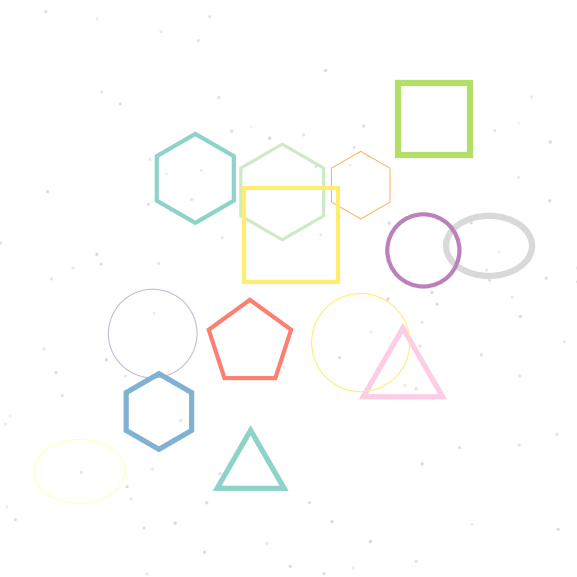[{"shape": "hexagon", "thickness": 2, "radius": 0.39, "center": [0.338, 0.69]}, {"shape": "triangle", "thickness": 2.5, "radius": 0.34, "center": [0.434, 0.187]}, {"shape": "oval", "thickness": 0.5, "radius": 0.39, "center": [0.137, 0.183]}, {"shape": "circle", "thickness": 0.5, "radius": 0.38, "center": [0.264, 0.422]}, {"shape": "pentagon", "thickness": 2, "radius": 0.37, "center": [0.433, 0.405]}, {"shape": "hexagon", "thickness": 2.5, "radius": 0.33, "center": [0.275, 0.287]}, {"shape": "hexagon", "thickness": 0.5, "radius": 0.29, "center": [0.625, 0.679]}, {"shape": "square", "thickness": 3, "radius": 0.31, "center": [0.752, 0.793]}, {"shape": "triangle", "thickness": 2.5, "radius": 0.4, "center": [0.698, 0.352]}, {"shape": "oval", "thickness": 3, "radius": 0.37, "center": [0.847, 0.573]}, {"shape": "circle", "thickness": 2, "radius": 0.31, "center": [0.733, 0.566]}, {"shape": "hexagon", "thickness": 1.5, "radius": 0.41, "center": [0.489, 0.667]}, {"shape": "circle", "thickness": 0.5, "radius": 0.42, "center": [0.625, 0.406]}, {"shape": "square", "thickness": 2, "radius": 0.41, "center": [0.505, 0.593]}]